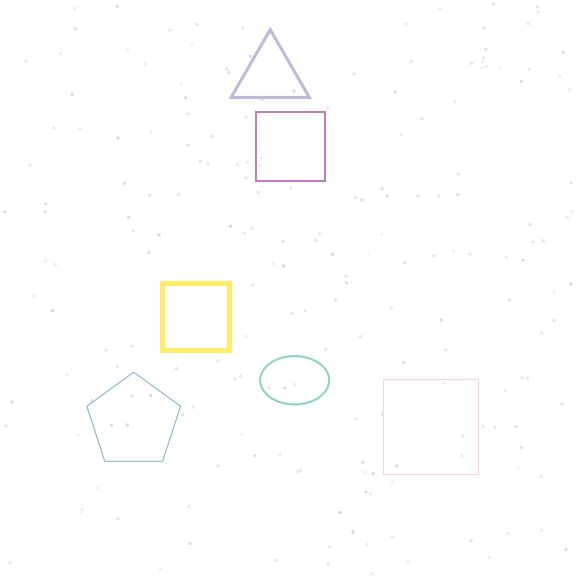[{"shape": "oval", "thickness": 1, "radius": 0.3, "center": [0.51, 0.341]}, {"shape": "triangle", "thickness": 1.5, "radius": 0.39, "center": [0.468, 0.869]}, {"shape": "pentagon", "thickness": 0.5, "radius": 0.43, "center": [0.232, 0.269]}, {"shape": "square", "thickness": 0.5, "radius": 0.41, "center": [0.745, 0.26]}, {"shape": "square", "thickness": 1, "radius": 0.3, "center": [0.503, 0.746]}, {"shape": "square", "thickness": 2.5, "radius": 0.29, "center": [0.339, 0.452]}]